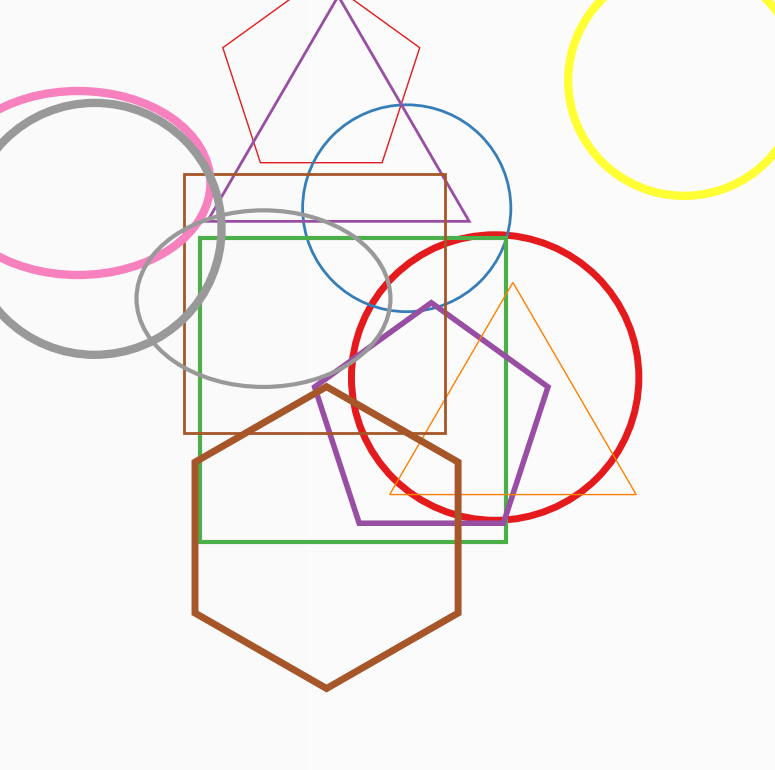[{"shape": "circle", "thickness": 2.5, "radius": 0.93, "center": [0.639, 0.51]}, {"shape": "pentagon", "thickness": 0.5, "radius": 0.67, "center": [0.415, 0.897]}, {"shape": "circle", "thickness": 1, "radius": 0.67, "center": [0.525, 0.73]}, {"shape": "square", "thickness": 1.5, "radius": 0.99, "center": [0.456, 0.493]}, {"shape": "triangle", "thickness": 1, "radius": 0.98, "center": [0.436, 0.81]}, {"shape": "pentagon", "thickness": 2, "radius": 0.79, "center": [0.556, 0.449]}, {"shape": "triangle", "thickness": 0.5, "radius": 0.92, "center": [0.662, 0.45]}, {"shape": "circle", "thickness": 3, "radius": 0.75, "center": [0.883, 0.895]}, {"shape": "square", "thickness": 1, "radius": 0.84, "center": [0.406, 0.606]}, {"shape": "hexagon", "thickness": 2.5, "radius": 0.98, "center": [0.421, 0.302]}, {"shape": "oval", "thickness": 3, "radius": 0.85, "center": [0.101, 0.762]}, {"shape": "oval", "thickness": 1.5, "radius": 0.82, "center": [0.34, 0.612]}, {"shape": "circle", "thickness": 3, "radius": 0.82, "center": [0.122, 0.703]}]